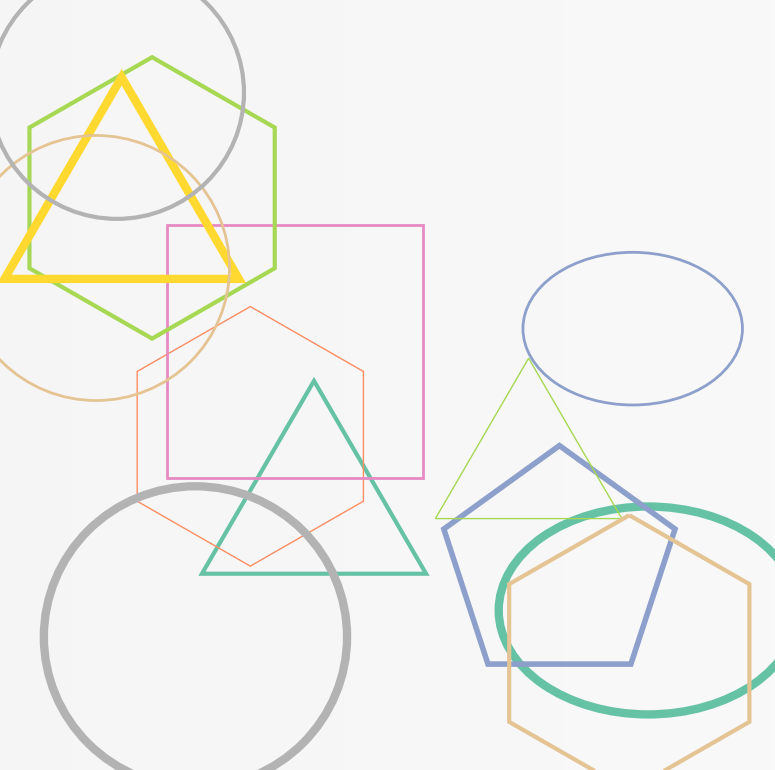[{"shape": "triangle", "thickness": 1.5, "radius": 0.83, "center": [0.405, 0.338]}, {"shape": "oval", "thickness": 3, "radius": 0.96, "center": [0.836, 0.207]}, {"shape": "hexagon", "thickness": 0.5, "radius": 0.84, "center": [0.323, 0.433]}, {"shape": "oval", "thickness": 1, "radius": 0.71, "center": [0.816, 0.573]}, {"shape": "pentagon", "thickness": 2, "radius": 0.78, "center": [0.722, 0.264]}, {"shape": "square", "thickness": 1, "radius": 0.82, "center": [0.381, 0.543]}, {"shape": "triangle", "thickness": 0.5, "radius": 0.69, "center": [0.682, 0.396]}, {"shape": "hexagon", "thickness": 1.5, "radius": 0.91, "center": [0.196, 0.743]}, {"shape": "triangle", "thickness": 3, "radius": 0.87, "center": [0.157, 0.725]}, {"shape": "hexagon", "thickness": 1.5, "radius": 0.89, "center": [0.812, 0.152]}, {"shape": "circle", "thickness": 1, "radius": 0.86, "center": [0.124, 0.652]}, {"shape": "circle", "thickness": 3, "radius": 0.98, "center": [0.252, 0.173]}, {"shape": "circle", "thickness": 1.5, "radius": 0.82, "center": [0.151, 0.88]}]